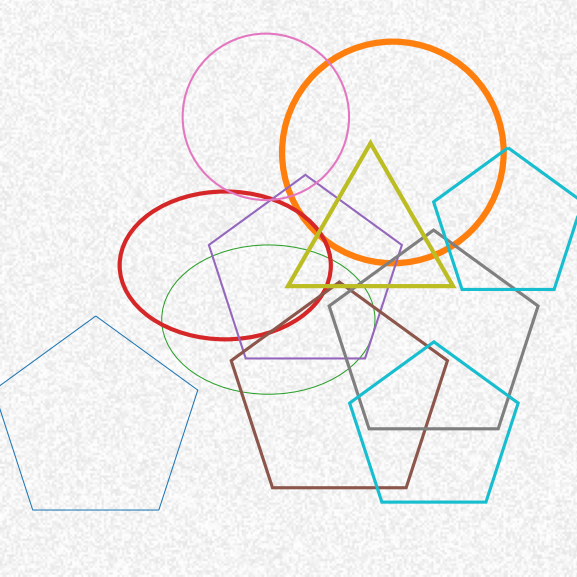[{"shape": "pentagon", "thickness": 0.5, "radius": 0.93, "center": [0.166, 0.266]}, {"shape": "circle", "thickness": 3, "radius": 0.96, "center": [0.68, 0.735]}, {"shape": "oval", "thickness": 0.5, "radius": 0.92, "center": [0.465, 0.446]}, {"shape": "oval", "thickness": 2, "radius": 0.91, "center": [0.39, 0.54]}, {"shape": "pentagon", "thickness": 1, "radius": 0.88, "center": [0.529, 0.521]}, {"shape": "pentagon", "thickness": 1.5, "radius": 0.98, "center": [0.588, 0.314]}, {"shape": "circle", "thickness": 1, "radius": 0.72, "center": [0.46, 0.797]}, {"shape": "pentagon", "thickness": 1.5, "radius": 0.95, "center": [0.751, 0.41]}, {"shape": "triangle", "thickness": 2, "radius": 0.83, "center": [0.642, 0.586]}, {"shape": "pentagon", "thickness": 1.5, "radius": 0.77, "center": [0.751, 0.254]}, {"shape": "pentagon", "thickness": 1.5, "radius": 0.68, "center": [0.88, 0.608]}]